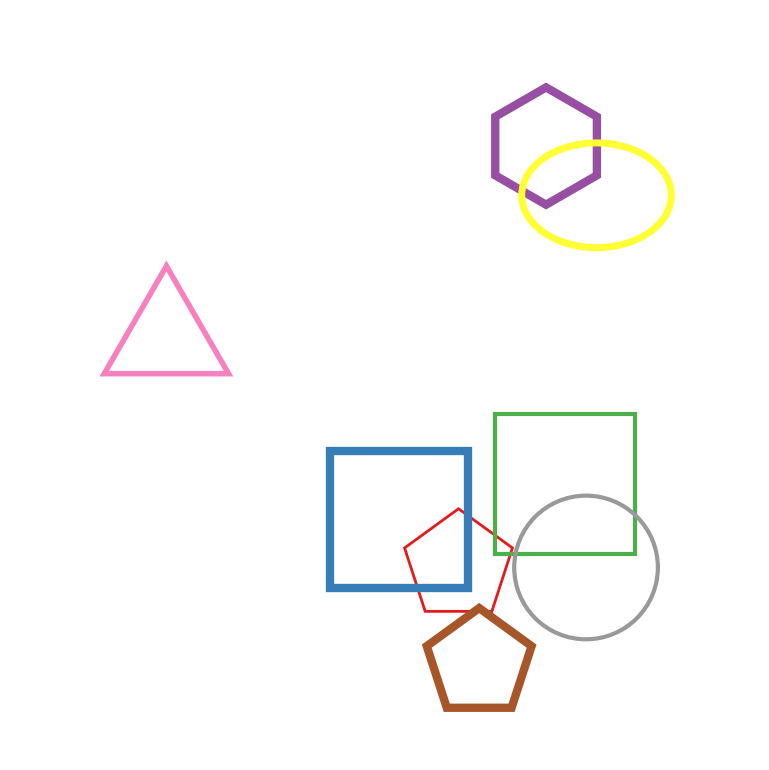[{"shape": "pentagon", "thickness": 1, "radius": 0.37, "center": [0.595, 0.266]}, {"shape": "square", "thickness": 3, "radius": 0.45, "center": [0.518, 0.325]}, {"shape": "square", "thickness": 1.5, "radius": 0.45, "center": [0.734, 0.371]}, {"shape": "hexagon", "thickness": 3, "radius": 0.38, "center": [0.709, 0.81]}, {"shape": "oval", "thickness": 2.5, "radius": 0.49, "center": [0.775, 0.746]}, {"shape": "pentagon", "thickness": 3, "radius": 0.36, "center": [0.622, 0.139]}, {"shape": "triangle", "thickness": 2, "radius": 0.47, "center": [0.216, 0.561]}, {"shape": "circle", "thickness": 1.5, "radius": 0.47, "center": [0.761, 0.263]}]